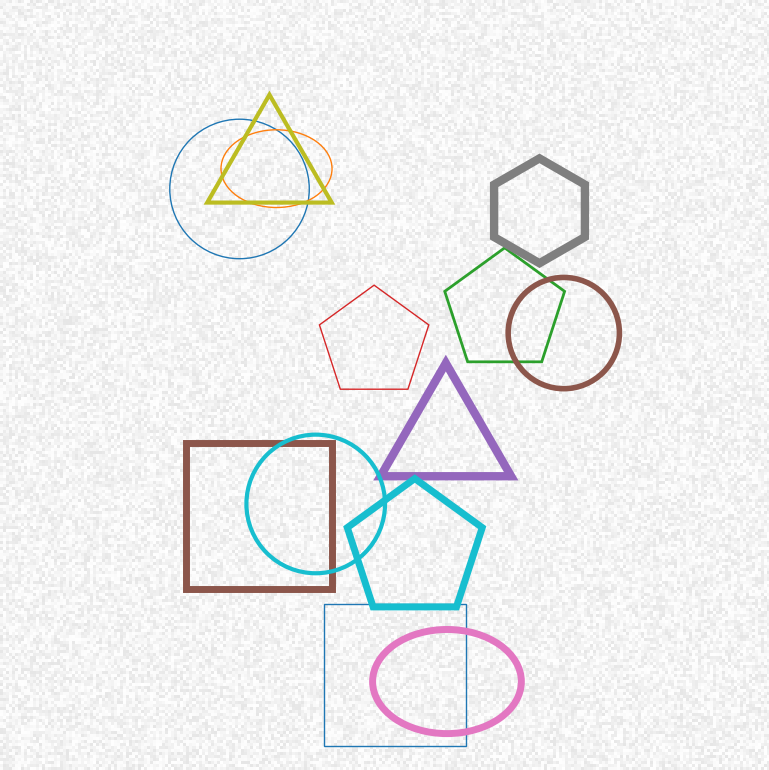[{"shape": "circle", "thickness": 0.5, "radius": 0.45, "center": [0.311, 0.755]}, {"shape": "square", "thickness": 0.5, "radius": 0.46, "center": [0.513, 0.124]}, {"shape": "oval", "thickness": 0.5, "radius": 0.36, "center": [0.359, 0.781]}, {"shape": "pentagon", "thickness": 1, "radius": 0.41, "center": [0.655, 0.596]}, {"shape": "pentagon", "thickness": 0.5, "radius": 0.37, "center": [0.486, 0.555]}, {"shape": "triangle", "thickness": 3, "radius": 0.49, "center": [0.579, 0.43]}, {"shape": "square", "thickness": 2.5, "radius": 0.47, "center": [0.337, 0.329]}, {"shape": "circle", "thickness": 2, "radius": 0.36, "center": [0.732, 0.567]}, {"shape": "oval", "thickness": 2.5, "radius": 0.48, "center": [0.58, 0.115]}, {"shape": "hexagon", "thickness": 3, "radius": 0.34, "center": [0.701, 0.726]}, {"shape": "triangle", "thickness": 1.5, "radius": 0.47, "center": [0.35, 0.784]}, {"shape": "circle", "thickness": 1.5, "radius": 0.45, "center": [0.41, 0.346]}, {"shape": "pentagon", "thickness": 2.5, "radius": 0.46, "center": [0.539, 0.286]}]